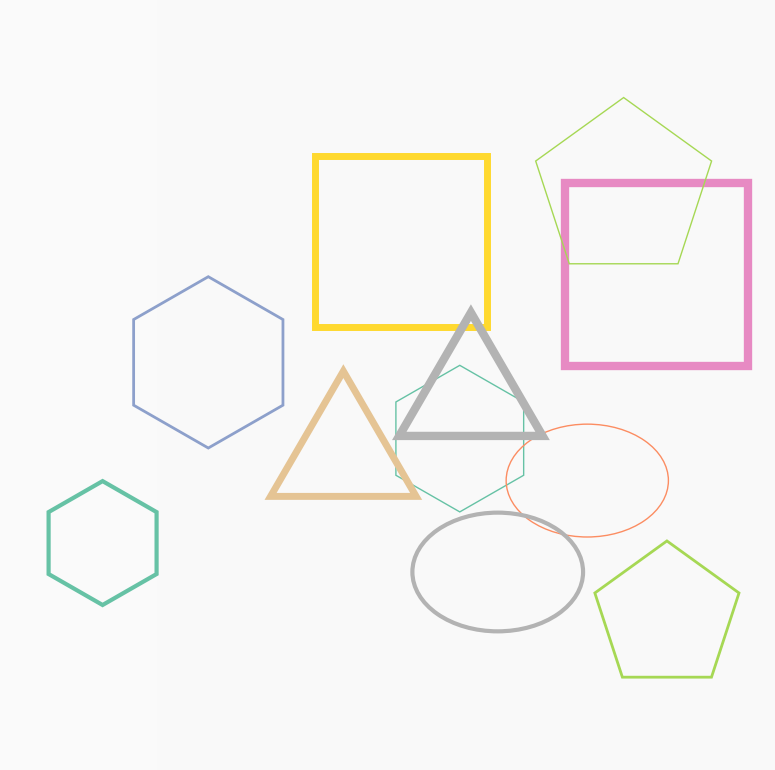[{"shape": "hexagon", "thickness": 0.5, "radius": 0.48, "center": [0.593, 0.43]}, {"shape": "hexagon", "thickness": 1.5, "radius": 0.4, "center": [0.132, 0.295]}, {"shape": "oval", "thickness": 0.5, "radius": 0.52, "center": [0.758, 0.376]}, {"shape": "hexagon", "thickness": 1, "radius": 0.56, "center": [0.269, 0.529]}, {"shape": "square", "thickness": 3, "radius": 0.59, "center": [0.847, 0.644]}, {"shape": "pentagon", "thickness": 0.5, "radius": 0.6, "center": [0.805, 0.754]}, {"shape": "pentagon", "thickness": 1, "radius": 0.49, "center": [0.861, 0.2]}, {"shape": "square", "thickness": 2.5, "radius": 0.55, "center": [0.517, 0.686]}, {"shape": "triangle", "thickness": 2.5, "radius": 0.54, "center": [0.443, 0.41]}, {"shape": "oval", "thickness": 1.5, "radius": 0.55, "center": [0.642, 0.257]}, {"shape": "triangle", "thickness": 3, "radius": 0.53, "center": [0.608, 0.487]}]